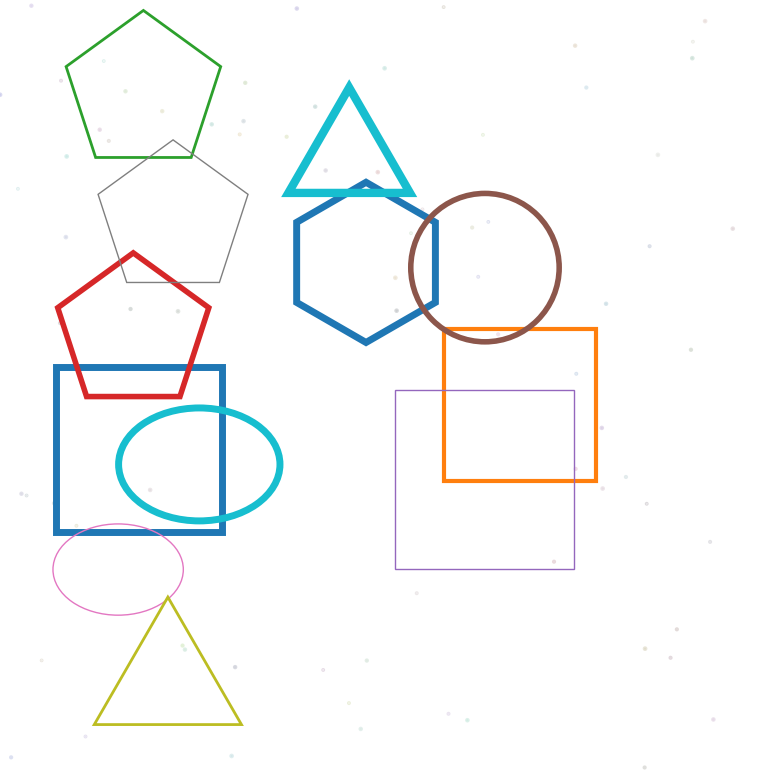[{"shape": "square", "thickness": 2.5, "radius": 0.54, "center": [0.18, 0.416]}, {"shape": "hexagon", "thickness": 2.5, "radius": 0.52, "center": [0.475, 0.659]}, {"shape": "square", "thickness": 1.5, "radius": 0.5, "center": [0.675, 0.474]}, {"shape": "pentagon", "thickness": 1, "radius": 0.53, "center": [0.186, 0.881]}, {"shape": "pentagon", "thickness": 2, "radius": 0.52, "center": [0.173, 0.568]}, {"shape": "square", "thickness": 0.5, "radius": 0.58, "center": [0.629, 0.378]}, {"shape": "circle", "thickness": 2, "radius": 0.48, "center": [0.63, 0.652]}, {"shape": "oval", "thickness": 0.5, "radius": 0.42, "center": [0.153, 0.26]}, {"shape": "pentagon", "thickness": 0.5, "radius": 0.51, "center": [0.225, 0.716]}, {"shape": "triangle", "thickness": 1, "radius": 0.55, "center": [0.218, 0.114]}, {"shape": "oval", "thickness": 2.5, "radius": 0.52, "center": [0.259, 0.397]}, {"shape": "triangle", "thickness": 3, "radius": 0.46, "center": [0.454, 0.795]}]